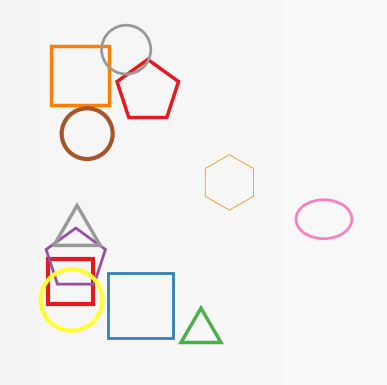[{"shape": "pentagon", "thickness": 2.5, "radius": 0.42, "center": [0.381, 0.762]}, {"shape": "square", "thickness": 3, "radius": 0.29, "center": [0.182, 0.269]}, {"shape": "square", "thickness": 2, "radius": 0.42, "center": [0.363, 0.206]}, {"shape": "triangle", "thickness": 2.5, "radius": 0.3, "center": [0.519, 0.14]}, {"shape": "pentagon", "thickness": 2, "radius": 0.4, "center": [0.196, 0.327]}, {"shape": "square", "thickness": 2.5, "radius": 0.38, "center": [0.207, 0.804]}, {"shape": "hexagon", "thickness": 0.5, "radius": 0.36, "center": [0.592, 0.526]}, {"shape": "circle", "thickness": 3, "radius": 0.4, "center": [0.185, 0.221]}, {"shape": "circle", "thickness": 3, "radius": 0.33, "center": [0.225, 0.653]}, {"shape": "oval", "thickness": 2, "radius": 0.36, "center": [0.836, 0.431]}, {"shape": "circle", "thickness": 2, "radius": 0.32, "center": [0.326, 0.871]}, {"shape": "triangle", "thickness": 2.5, "radius": 0.35, "center": [0.199, 0.397]}]